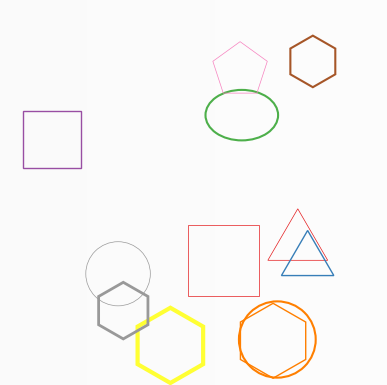[{"shape": "triangle", "thickness": 0.5, "radius": 0.45, "center": [0.768, 0.368]}, {"shape": "square", "thickness": 0.5, "radius": 0.46, "center": [0.577, 0.323]}, {"shape": "triangle", "thickness": 1, "radius": 0.39, "center": [0.794, 0.323]}, {"shape": "oval", "thickness": 1.5, "radius": 0.47, "center": [0.624, 0.701]}, {"shape": "square", "thickness": 1, "radius": 0.37, "center": [0.134, 0.637]}, {"shape": "circle", "thickness": 1.5, "radius": 0.5, "center": [0.716, 0.118]}, {"shape": "hexagon", "thickness": 1, "radius": 0.49, "center": [0.705, 0.115]}, {"shape": "hexagon", "thickness": 3, "radius": 0.49, "center": [0.44, 0.103]}, {"shape": "hexagon", "thickness": 1.5, "radius": 0.33, "center": [0.807, 0.84]}, {"shape": "pentagon", "thickness": 0.5, "radius": 0.37, "center": [0.62, 0.818]}, {"shape": "circle", "thickness": 0.5, "radius": 0.42, "center": [0.305, 0.289]}, {"shape": "hexagon", "thickness": 2, "radius": 0.37, "center": [0.318, 0.193]}]